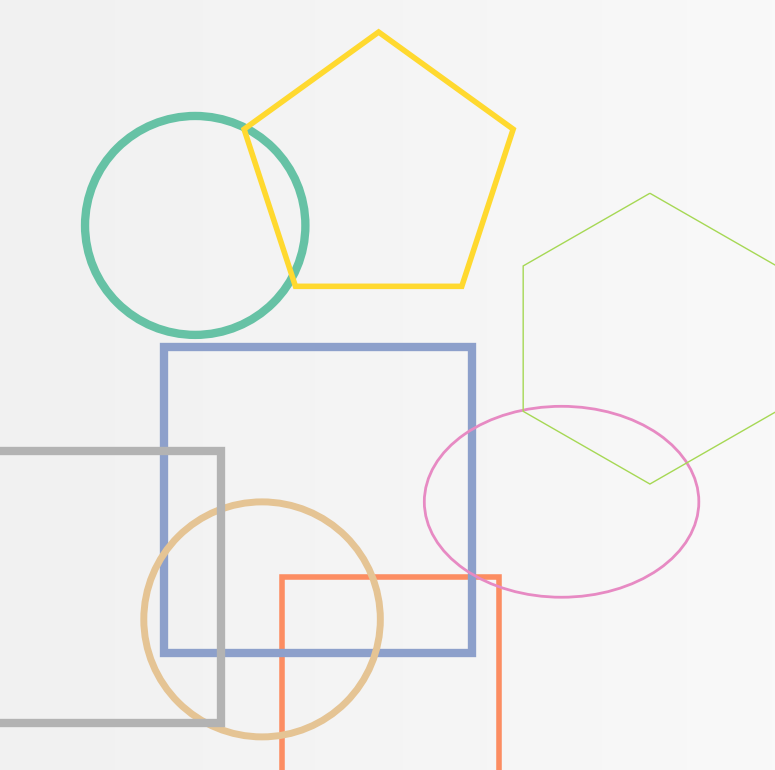[{"shape": "circle", "thickness": 3, "radius": 0.71, "center": [0.252, 0.707]}, {"shape": "square", "thickness": 2, "radius": 0.7, "center": [0.504, 0.111]}, {"shape": "square", "thickness": 3, "radius": 0.99, "center": [0.41, 0.351]}, {"shape": "oval", "thickness": 1, "radius": 0.89, "center": [0.725, 0.348]}, {"shape": "hexagon", "thickness": 0.5, "radius": 0.94, "center": [0.839, 0.56]}, {"shape": "pentagon", "thickness": 2, "radius": 0.91, "center": [0.489, 0.776]}, {"shape": "circle", "thickness": 2.5, "radius": 0.76, "center": [0.338, 0.196]}, {"shape": "square", "thickness": 3, "radius": 0.88, "center": [0.108, 0.238]}]